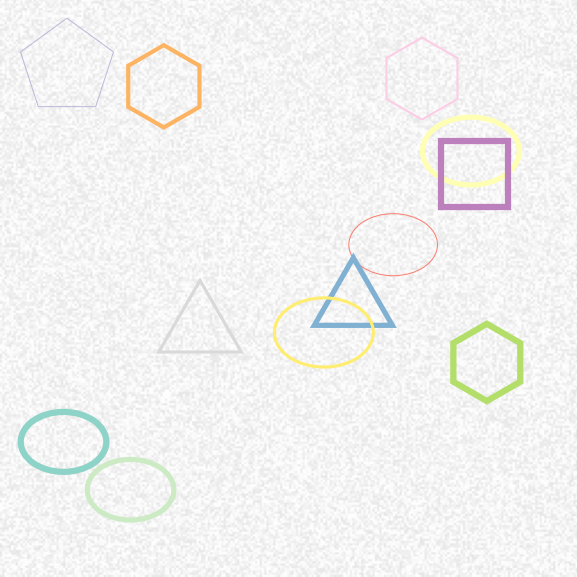[{"shape": "oval", "thickness": 3, "radius": 0.37, "center": [0.11, 0.234]}, {"shape": "oval", "thickness": 2.5, "radius": 0.42, "center": [0.815, 0.738]}, {"shape": "pentagon", "thickness": 0.5, "radius": 0.42, "center": [0.116, 0.883]}, {"shape": "oval", "thickness": 0.5, "radius": 0.38, "center": [0.681, 0.575]}, {"shape": "triangle", "thickness": 2.5, "radius": 0.39, "center": [0.612, 0.475]}, {"shape": "hexagon", "thickness": 2, "radius": 0.36, "center": [0.284, 0.85]}, {"shape": "hexagon", "thickness": 3, "radius": 0.33, "center": [0.843, 0.372]}, {"shape": "hexagon", "thickness": 1, "radius": 0.35, "center": [0.731, 0.863]}, {"shape": "triangle", "thickness": 1.5, "radius": 0.41, "center": [0.346, 0.431]}, {"shape": "square", "thickness": 3, "radius": 0.29, "center": [0.822, 0.698]}, {"shape": "oval", "thickness": 2.5, "radius": 0.37, "center": [0.226, 0.151]}, {"shape": "oval", "thickness": 1.5, "radius": 0.43, "center": [0.561, 0.423]}]